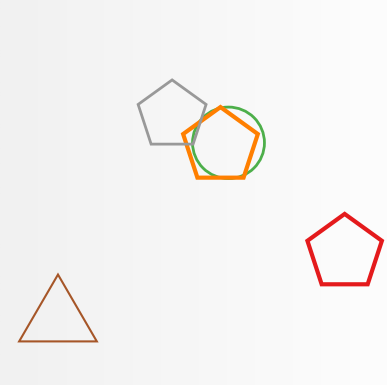[{"shape": "pentagon", "thickness": 3, "radius": 0.51, "center": [0.889, 0.343]}, {"shape": "circle", "thickness": 2, "radius": 0.46, "center": [0.59, 0.629]}, {"shape": "pentagon", "thickness": 3, "radius": 0.51, "center": [0.569, 0.621]}, {"shape": "triangle", "thickness": 1.5, "radius": 0.58, "center": [0.15, 0.171]}, {"shape": "pentagon", "thickness": 2, "radius": 0.46, "center": [0.444, 0.7]}]